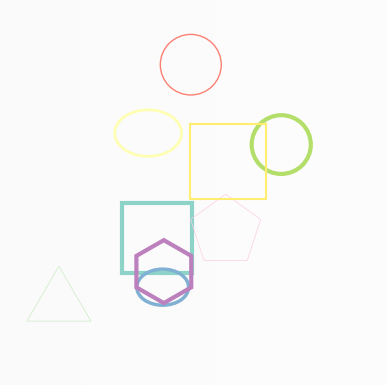[{"shape": "square", "thickness": 3, "radius": 0.45, "center": [0.404, 0.382]}, {"shape": "oval", "thickness": 2, "radius": 0.43, "center": [0.382, 0.654]}, {"shape": "circle", "thickness": 1, "radius": 0.39, "center": [0.492, 0.832]}, {"shape": "oval", "thickness": 2.5, "radius": 0.33, "center": [0.42, 0.254]}, {"shape": "circle", "thickness": 3, "radius": 0.38, "center": [0.726, 0.625]}, {"shape": "pentagon", "thickness": 0.5, "radius": 0.48, "center": [0.582, 0.401]}, {"shape": "hexagon", "thickness": 3, "radius": 0.41, "center": [0.423, 0.295]}, {"shape": "triangle", "thickness": 0.5, "radius": 0.48, "center": [0.152, 0.213]}, {"shape": "square", "thickness": 1.5, "radius": 0.49, "center": [0.589, 0.581]}]